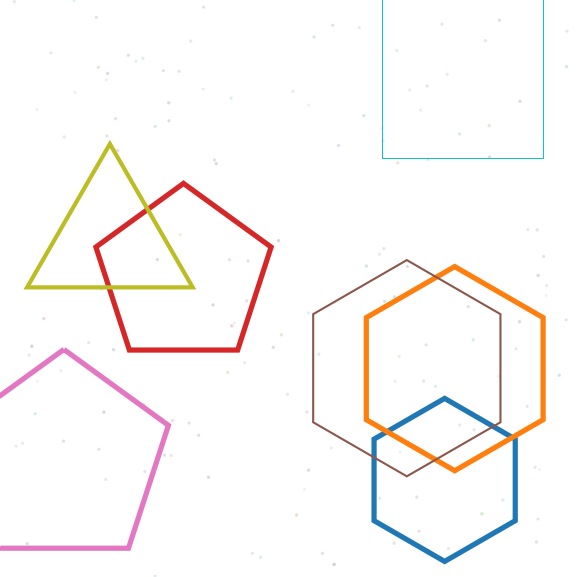[{"shape": "hexagon", "thickness": 2.5, "radius": 0.71, "center": [0.77, 0.168]}, {"shape": "hexagon", "thickness": 2.5, "radius": 0.88, "center": [0.787, 0.361]}, {"shape": "pentagon", "thickness": 2.5, "radius": 0.8, "center": [0.318, 0.522]}, {"shape": "hexagon", "thickness": 1, "radius": 0.94, "center": [0.704, 0.362]}, {"shape": "pentagon", "thickness": 2.5, "radius": 0.95, "center": [0.111, 0.204]}, {"shape": "triangle", "thickness": 2, "radius": 0.83, "center": [0.19, 0.584]}, {"shape": "square", "thickness": 0.5, "radius": 0.7, "center": [0.801, 0.864]}]